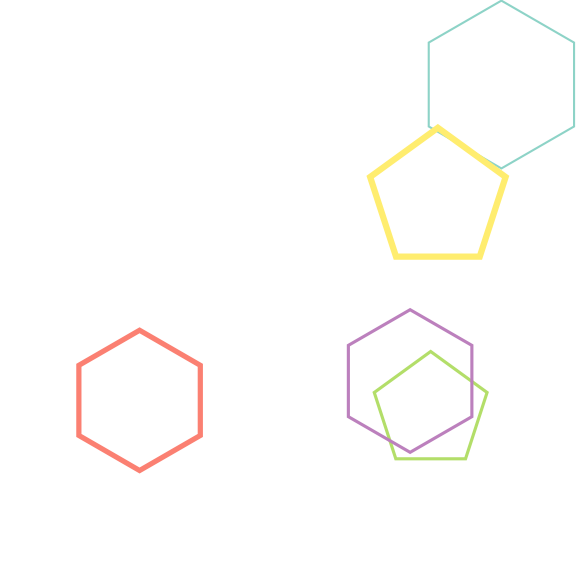[{"shape": "hexagon", "thickness": 1, "radius": 0.73, "center": [0.868, 0.853]}, {"shape": "hexagon", "thickness": 2.5, "radius": 0.61, "center": [0.242, 0.306]}, {"shape": "pentagon", "thickness": 1.5, "radius": 0.51, "center": [0.746, 0.288]}, {"shape": "hexagon", "thickness": 1.5, "radius": 0.62, "center": [0.71, 0.339]}, {"shape": "pentagon", "thickness": 3, "radius": 0.62, "center": [0.758, 0.655]}]